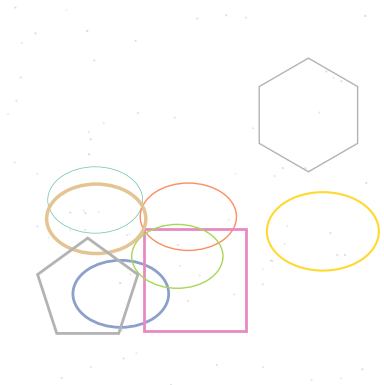[{"shape": "oval", "thickness": 0.5, "radius": 0.62, "center": [0.247, 0.481]}, {"shape": "oval", "thickness": 1, "radius": 0.63, "center": [0.489, 0.437]}, {"shape": "oval", "thickness": 2, "radius": 0.62, "center": [0.314, 0.237]}, {"shape": "square", "thickness": 2, "radius": 0.66, "center": [0.507, 0.274]}, {"shape": "oval", "thickness": 1, "radius": 0.59, "center": [0.461, 0.334]}, {"shape": "oval", "thickness": 1.5, "radius": 0.73, "center": [0.839, 0.399]}, {"shape": "oval", "thickness": 2.5, "radius": 0.64, "center": [0.25, 0.432]}, {"shape": "pentagon", "thickness": 2, "radius": 0.68, "center": [0.228, 0.245]}, {"shape": "hexagon", "thickness": 1, "radius": 0.74, "center": [0.801, 0.701]}]